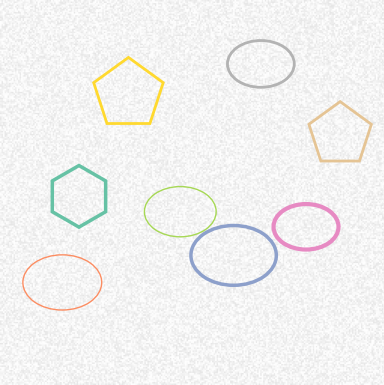[{"shape": "hexagon", "thickness": 2.5, "radius": 0.4, "center": [0.205, 0.49]}, {"shape": "oval", "thickness": 1, "radius": 0.51, "center": [0.162, 0.266]}, {"shape": "oval", "thickness": 2.5, "radius": 0.55, "center": [0.607, 0.337]}, {"shape": "oval", "thickness": 3, "radius": 0.42, "center": [0.795, 0.411]}, {"shape": "oval", "thickness": 1, "radius": 0.47, "center": [0.468, 0.45]}, {"shape": "pentagon", "thickness": 2, "radius": 0.47, "center": [0.334, 0.756]}, {"shape": "pentagon", "thickness": 2, "radius": 0.43, "center": [0.883, 0.651]}, {"shape": "oval", "thickness": 2, "radius": 0.43, "center": [0.678, 0.834]}]